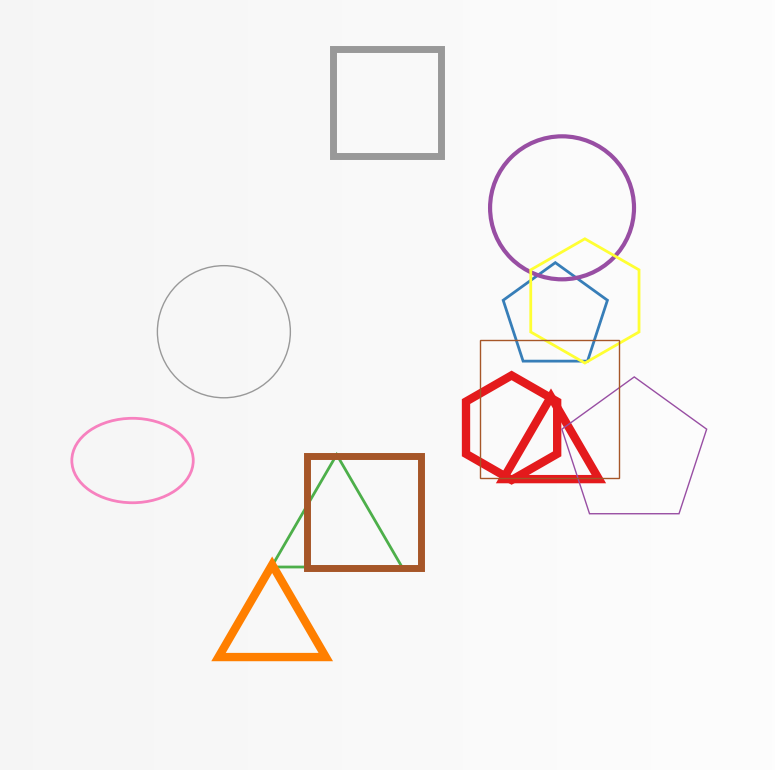[{"shape": "hexagon", "thickness": 3, "radius": 0.34, "center": [0.66, 0.445]}, {"shape": "triangle", "thickness": 3, "radius": 0.36, "center": [0.711, 0.413]}, {"shape": "pentagon", "thickness": 1, "radius": 0.35, "center": [0.717, 0.588]}, {"shape": "triangle", "thickness": 1, "radius": 0.49, "center": [0.434, 0.312]}, {"shape": "pentagon", "thickness": 0.5, "radius": 0.49, "center": [0.818, 0.412]}, {"shape": "circle", "thickness": 1.5, "radius": 0.46, "center": [0.725, 0.73]}, {"shape": "triangle", "thickness": 3, "radius": 0.4, "center": [0.351, 0.187]}, {"shape": "hexagon", "thickness": 1, "radius": 0.4, "center": [0.755, 0.609]}, {"shape": "square", "thickness": 2.5, "radius": 0.37, "center": [0.469, 0.335]}, {"shape": "square", "thickness": 0.5, "radius": 0.45, "center": [0.709, 0.469]}, {"shape": "oval", "thickness": 1, "radius": 0.39, "center": [0.171, 0.402]}, {"shape": "circle", "thickness": 0.5, "radius": 0.43, "center": [0.289, 0.569]}, {"shape": "square", "thickness": 2.5, "radius": 0.35, "center": [0.499, 0.867]}]